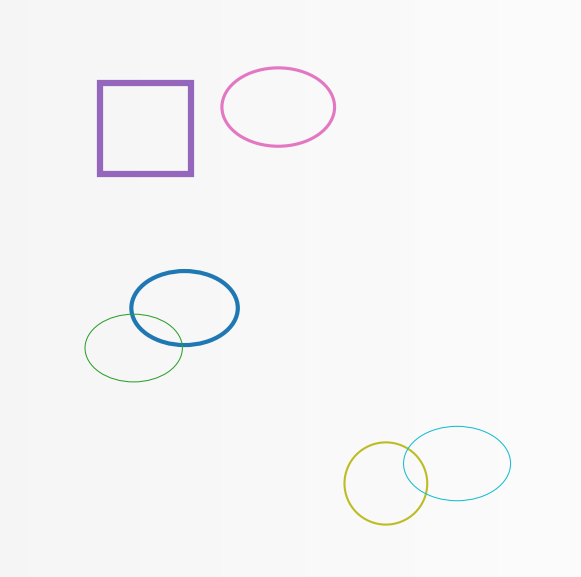[{"shape": "oval", "thickness": 2, "radius": 0.46, "center": [0.318, 0.466]}, {"shape": "oval", "thickness": 0.5, "radius": 0.42, "center": [0.23, 0.396]}, {"shape": "square", "thickness": 3, "radius": 0.39, "center": [0.25, 0.777]}, {"shape": "oval", "thickness": 1.5, "radius": 0.48, "center": [0.479, 0.814]}, {"shape": "circle", "thickness": 1, "radius": 0.36, "center": [0.664, 0.162]}, {"shape": "oval", "thickness": 0.5, "radius": 0.46, "center": [0.786, 0.196]}]